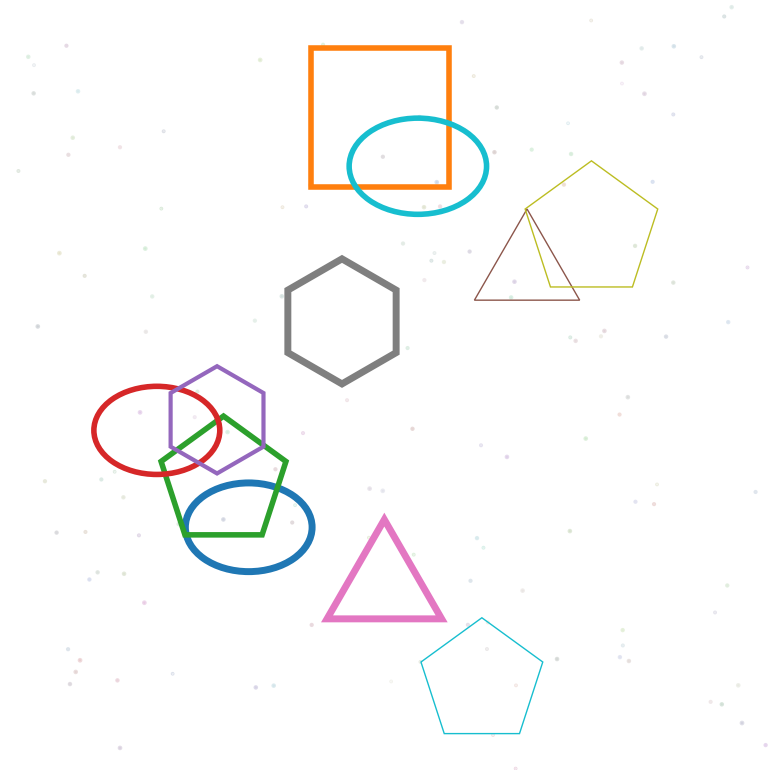[{"shape": "oval", "thickness": 2.5, "radius": 0.41, "center": [0.323, 0.315]}, {"shape": "square", "thickness": 2, "radius": 0.45, "center": [0.494, 0.847]}, {"shape": "pentagon", "thickness": 2, "radius": 0.43, "center": [0.29, 0.374]}, {"shape": "oval", "thickness": 2, "radius": 0.41, "center": [0.204, 0.441]}, {"shape": "hexagon", "thickness": 1.5, "radius": 0.35, "center": [0.282, 0.455]}, {"shape": "triangle", "thickness": 0.5, "radius": 0.39, "center": [0.684, 0.65]}, {"shape": "triangle", "thickness": 2.5, "radius": 0.43, "center": [0.499, 0.239]}, {"shape": "hexagon", "thickness": 2.5, "radius": 0.41, "center": [0.444, 0.583]}, {"shape": "pentagon", "thickness": 0.5, "radius": 0.45, "center": [0.768, 0.701]}, {"shape": "oval", "thickness": 2, "radius": 0.45, "center": [0.543, 0.784]}, {"shape": "pentagon", "thickness": 0.5, "radius": 0.42, "center": [0.626, 0.115]}]